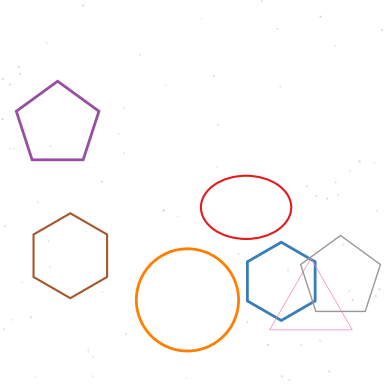[{"shape": "oval", "thickness": 1.5, "radius": 0.59, "center": [0.639, 0.461]}, {"shape": "hexagon", "thickness": 2, "radius": 0.51, "center": [0.731, 0.269]}, {"shape": "pentagon", "thickness": 2, "radius": 0.56, "center": [0.15, 0.676]}, {"shape": "circle", "thickness": 2, "radius": 0.66, "center": [0.487, 0.221]}, {"shape": "hexagon", "thickness": 1.5, "radius": 0.55, "center": [0.183, 0.336]}, {"shape": "triangle", "thickness": 0.5, "radius": 0.62, "center": [0.808, 0.205]}, {"shape": "pentagon", "thickness": 1, "radius": 0.55, "center": [0.885, 0.279]}]